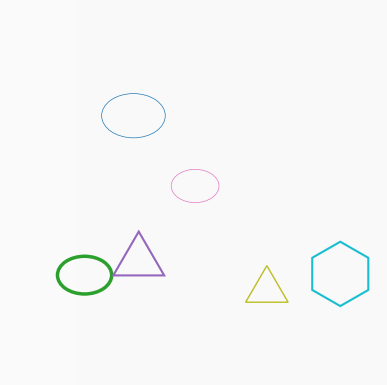[{"shape": "oval", "thickness": 0.5, "radius": 0.41, "center": [0.344, 0.699]}, {"shape": "oval", "thickness": 2.5, "radius": 0.35, "center": [0.218, 0.285]}, {"shape": "triangle", "thickness": 1.5, "radius": 0.38, "center": [0.358, 0.323]}, {"shape": "oval", "thickness": 0.5, "radius": 0.31, "center": [0.504, 0.517]}, {"shape": "triangle", "thickness": 1, "radius": 0.32, "center": [0.689, 0.247]}, {"shape": "hexagon", "thickness": 1.5, "radius": 0.42, "center": [0.878, 0.289]}]